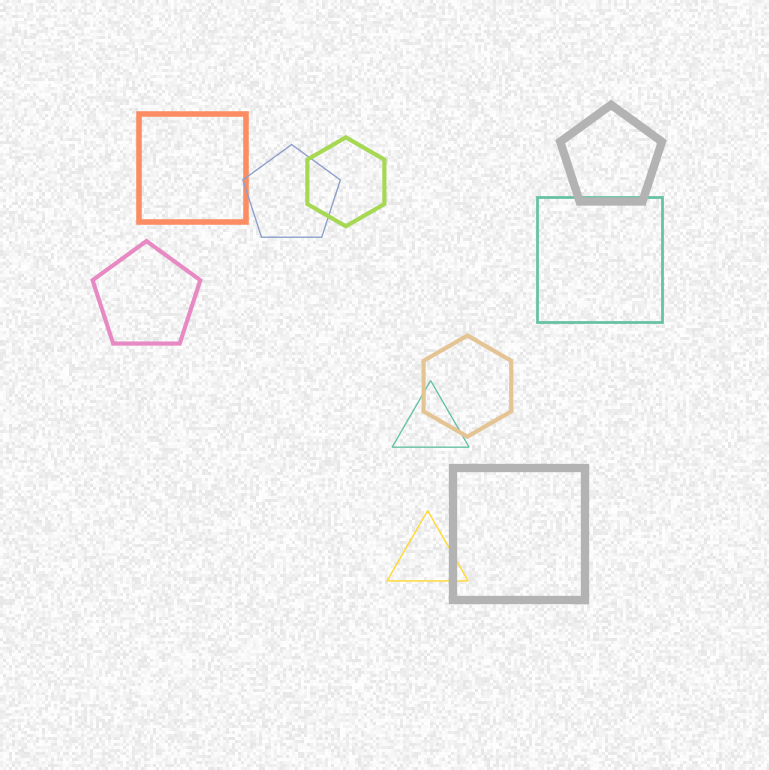[{"shape": "square", "thickness": 1, "radius": 0.41, "center": [0.778, 0.663]}, {"shape": "triangle", "thickness": 0.5, "radius": 0.29, "center": [0.559, 0.448]}, {"shape": "square", "thickness": 2, "radius": 0.35, "center": [0.25, 0.782]}, {"shape": "pentagon", "thickness": 0.5, "radius": 0.33, "center": [0.379, 0.746]}, {"shape": "pentagon", "thickness": 1.5, "radius": 0.37, "center": [0.19, 0.613]}, {"shape": "hexagon", "thickness": 1.5, "radius": 0.29, "center": [0.449, 0.764]}, {"shape": "triangle", "thickness": 0.5, "radius": 0.3, "center": [0.555, 0.276]}, {"shape": "hexagon", "thickness": 1.5, "radius": 0.33, "center": [0.607, 0.499]}, {"shape": "pentagon", "thickness": 3, "radius": 0.35, "center": [0.794, 0.794]}, {"shape": "square", "thickness": 3, "radius": 0.43, "center": [0.674, 0.306]}]